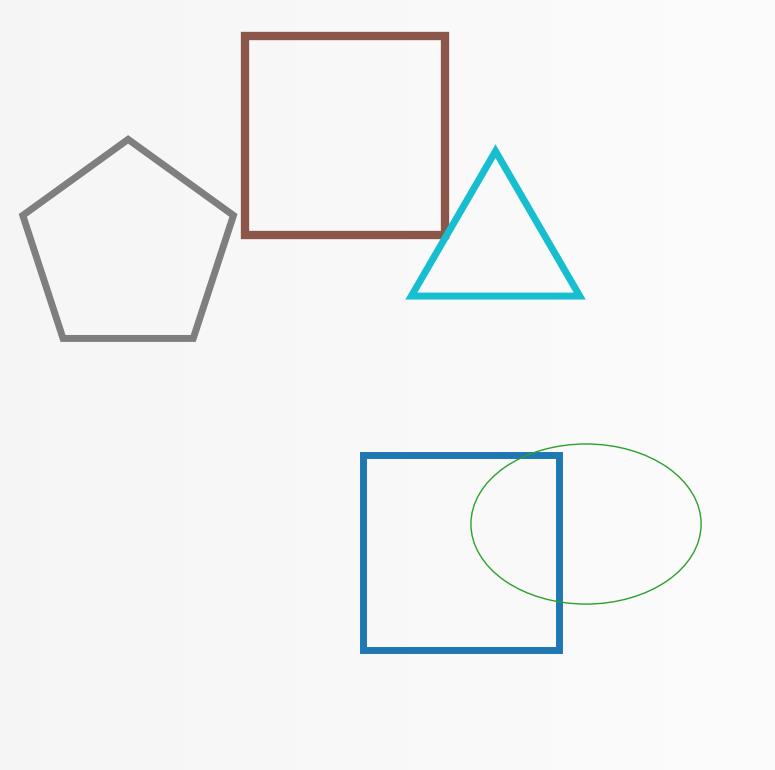[{"shape": "square", "thickness": 2.5, "radius": 0.63, "center": [0.595, 0.282]}, {"shape": "oval", "thickness": 0.5, "radius": 0.74, "center": [0.756, 0.319]}, {"shape": "square", "thickness": 3, "radius": 0.65, "center": [0.445, 0.824]}, {"shape": "pentagon", "thickness": 2.5, "radius": 0.71, "center": [0.165, 0.676]}, {"shape": "triangle", "thickness": 2.5, "radius": 0.63, "center": [0.639, 0.678]}]